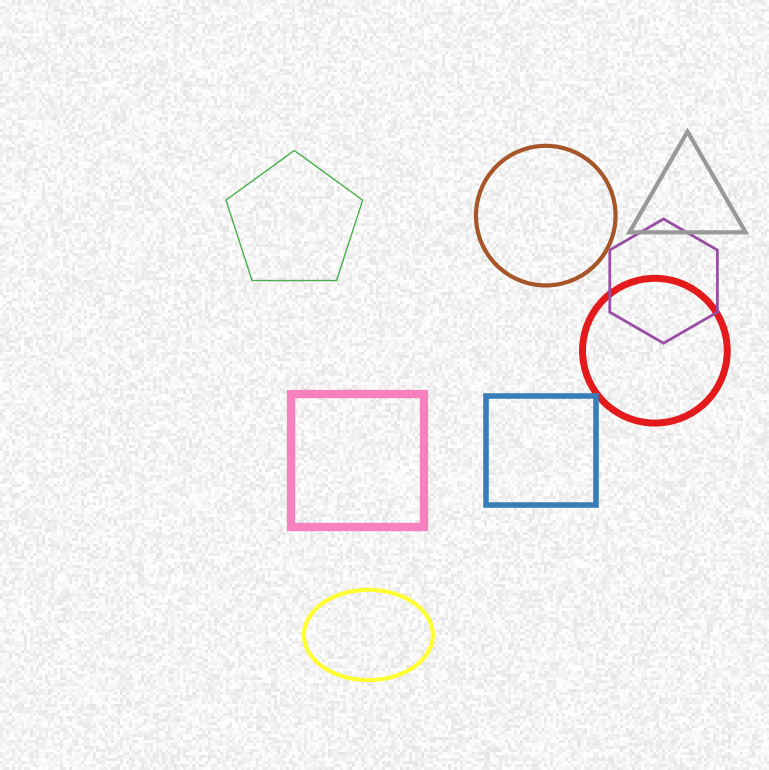[{"shape": "circle", "thickness": 2.5, "radius": 0.47, "center": [0.851, 0.545]}, {"shape": "square", "thickness": 2, "radius": 0.35, "center": [0.703, 0.415]}, {"shape": "pentagon", "thickness": 0.5, "radius": 0.47, "center": [0.382, 0.711]}, {"shape": "hexagon", "thickness": 1, "radius": 0.4, "center": [0.862, 0.635]}, {"shape": "oval", "thickness": 1.5, "radius": 0.42, "center": [0.478, 0.175]}, {"shape": "circle", "thickness": 1.5, "radius": 0.45, "center": [0.709, 0.72]}, {"shape": "square", "thickness": 3, "radius": 0.43, "center": [0.464, 0.402]}, {"shape": "triangle", "thickness": 1.5, "radius": 0.44, "center": [0.893, 0.742]}]